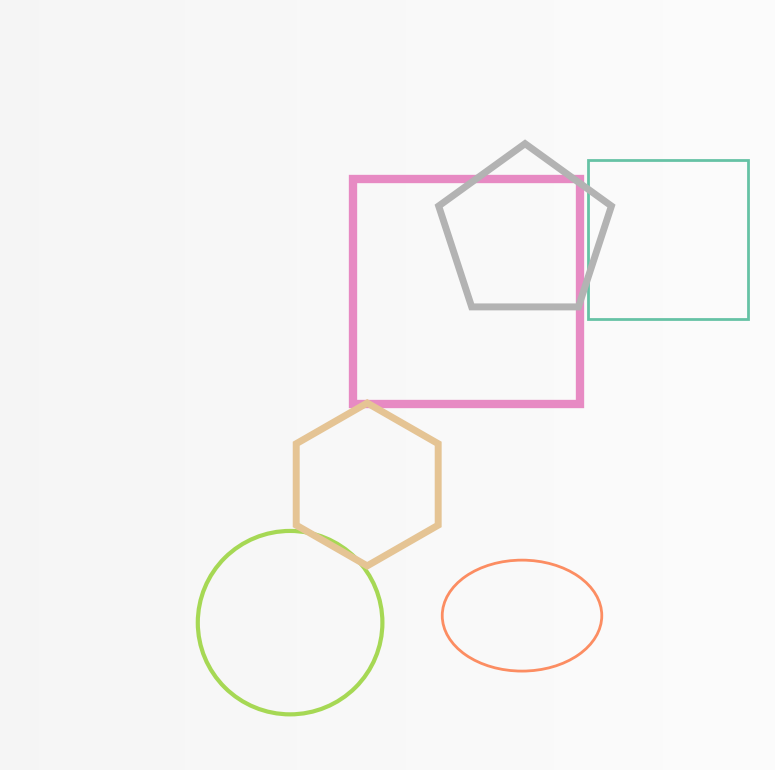[{"shape": "square", "thickness": 1, "radius": 0.52, "center": [0.862, 0.689]}, {"shape": "oval", "thickness": 1, "radius": 0.51, "center": [0.674, 0.201]}, {"shape": "square", "thickness": 3, "radius": 0.73, "center": [0.602, 0.621]}, {"shape": "circle", "thickness": 1.5, "radius": 0.6, "center": [0.374, 0.191]}, {"shape": "hexagon", "thickness": 2.5, "radius": 0.53, "center": [0.474, 0.371]}, {"shape": "pentagon", "thickness": 2.5, "radius": 0.59, "center": [0.677, 0.696]}]